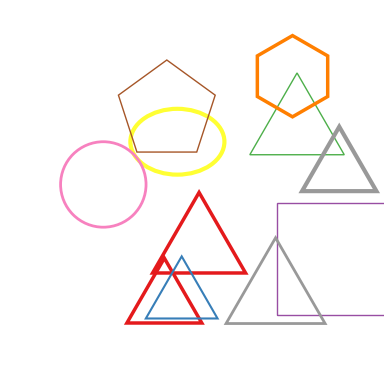[{"shape": "triangle", "thickness": 2.5, "radius": 0.56, "center": [0.427, 0.217]}, {"shape": "triangle", "thickness": 2.5, "radius": 0.7, "center": [0.517, 0.361]}, {"shape": "triangle", "thickness": 1.5, "radius": 0.54, "center": [0.472, 0.227]}, {"shape": "triangle", "thickness": 1, "radius": 0.71, "center": [0.772, 0.669]}, {"shape": "square", "thickness": 1, "radius": 0.73, "center": [0.867, 0.327]}, {"shape": "hexagon", "thickness": 2.5, "radius": 0.53, "center": [0.76, 0.802]}, {"shape": "oval", "thickness": 3, "radius": 0.61, "center": [0.461, 0.632]}, {"shape": "pentagon", "thickness": 1, "radius": 0.66, "center": [0.433, 0.712]}, {"shape": "circle", "thickness": 2, "radius": 0.55, "center": [0.268, 0.521]}, {"shape": "triangle", "thickness": 2, "radius": 0.74, "center": [0.716, 0.234]}, {"shape": "triangle", "thickness": 3, "radius": 0.56, "center": [0.881, 0.559]}]